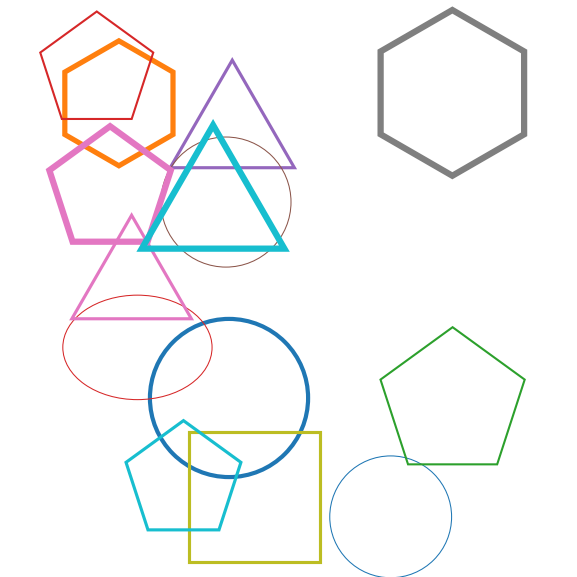[{"shape": "circle", "thickness": 2, "radius": 0.68, "center": [0.397, 0.31]}, {"shape": "circle", "thickness": 0.5, "radius": 0.53, "center": [0.676, 0.104]}, {"shape": "hexagon", "thickness": 2.5, "radius": 0.54, "center": [0.206, 0.82]}, {"shape": "pentagon", "thickness": 1, "radius": 0.66, "center": [0.784, 0.301]}, {"shape": "oval", "thickness": 0.5, "radius": 0.65, "center": [0.238, 0.398]}, {"shape": "pentagon", "thickness": 1, "radius": 0.51, "center": [0.168, 0.876]}, {"shape": "triangle", "thickness": 1.5, "radius": 0.62, "center": [0.402, 0.771]}, {"shape": "circle", "thickness": 0.5, "radius": 0.56, "center": [0.391, 0.649]}, {"shape": "triangle", "thickness": 1.5, "radius": 0.6, "center": [0.228, 0.507]}, {"shape": "pentagon", "thickness": 3, "radius": 0.55, "center": [0.191, 0.67]}, {"shape": "hexagon", "thickness": 3, "radius": 0.72, "center": [0.783, 0.838]}, {"shape": "square", "thickness": 1.5, "radius": 0.56, "center": [0.441, 0.138]}, {"shape": "triangle", "thickness": 3, "radius": 0.71, "center": [0.369, 0.64]}, {"shape": "pentagon", "thickness": 1.5, "radius": 0.52, "center": [0.318, 0.166]}]